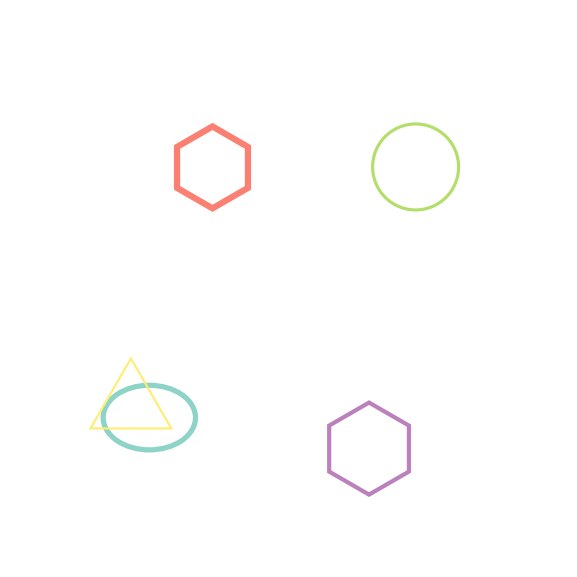[{"shape": "oval", "thickness": 2.5, "radius": 0.4, "center": [0.259, 0.276]}, {"shape": "hexagon", "thickness": 3, "radius": 0.35, "center": [0.368, 0.709]}, {"shape": "circle", "thickness": 1.5, "radius": 0.37, "center": [0.72, 0.71]}, {"shape": "hexagon", "thickness": 2, "radius": 0.4, "center": [0.639, 0.222]}, {"shape": "triangle", "thickness": 1, "radius": 0.4, "center": [0.227, 0.298]}]